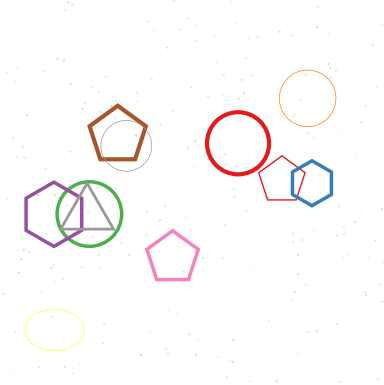[{"shape": "pentagon", "thickness": 1, "radius": 0.32, "center": [0.732, 0.532]}, {"shape": "circle", "thickness": 3, "radius": 0.4, "center": [0.618, 0.628]}, {"shape": "hexagon", "thickness": 2.5, "radius": 0.29, "center": [0.81, 0.524]}, {"shape": "circle", "thickness": 2.5, "radius": 0.42, "center": [0.232, 0.444]}, {"shape": "hexagon", "thickness": 2.5, "radius": 0.42, "center": [0.14, 0.443]}, {"shape": "circle", "thickness": 0.5, "radius": 0.37, "center": [0.799, 0.744]}, {"shape": "oval", "thickness": 0.5, "radius": 0.38, "center": [0.141, 0.143]}, {"shape": "pentagon", "thickness": 3, "radius": 0.38, "center": [0.306, 0.648]}, {"shape": "pentagon", "thickness": 2.5, "radius": 0.35, "center": [0.448, 0.331]}, {"shape": "circle", "thickness": 0.5, "radius": 0.33, "center": [0.328, 0.621]}, {"shape": "triangle", "thickness": 2, "radius": 0.4, "center": [0.226, 0.445]}]